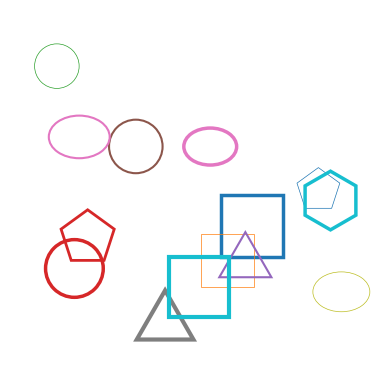[{"shape": "square", "thickness": 2.5, "radius": 0.4, "center": [0.655, 0.412]}, {"shape": "pentagon", "thickness": 0.5, "radius": 0.29, "center": [0.827, 0.506]}, {"shape": "square", "thickness": 0.5, "radius": 0.34, "center": [0.591, 0.323]}, {"shape": "circle", "thickness": 0.5, "radius": 0.29, "center": [0.148, 0.828]}, {"shape": "pentagon", "thickness": 2, "radius": 0.36, "center": [0.228, 0.382]}, {"shape": "circle", "thickness": 2.5, "radius": 0.37, "center": [0.193, 0.303]}, {"shape": "triangle", "thickness": 1.5, "radius": 0.39, "center": [0.637, 0.319]}, {"shape": "circle", "thickness": 1.5, "radius": 0.35, "center": [0.353, 0.62]}, {"shape": "oval", "thickness": 1.5, "radius": 0.4, "center": [0.206, 0.644]}, {"shape": "oval", "thickness": 2.5, "radius": 0.34, "center": [0.546, 0.619]}, {"shape": "triangle", "thickness": 3, "radius": 0.43, "center": [0.429, 0.161]}, {"shape": "oval", "thickness": 0.5, "radius": 0.37, "center": [0.887, 0.242]}, {"shape": "hexagon", "thickness": 2.5, "radius": 0.38, "center": [0.858, 0.479]}, {"shape": "square", "thickness": 3, "radius": 0.39, "center": [0.517, 0.254]}]